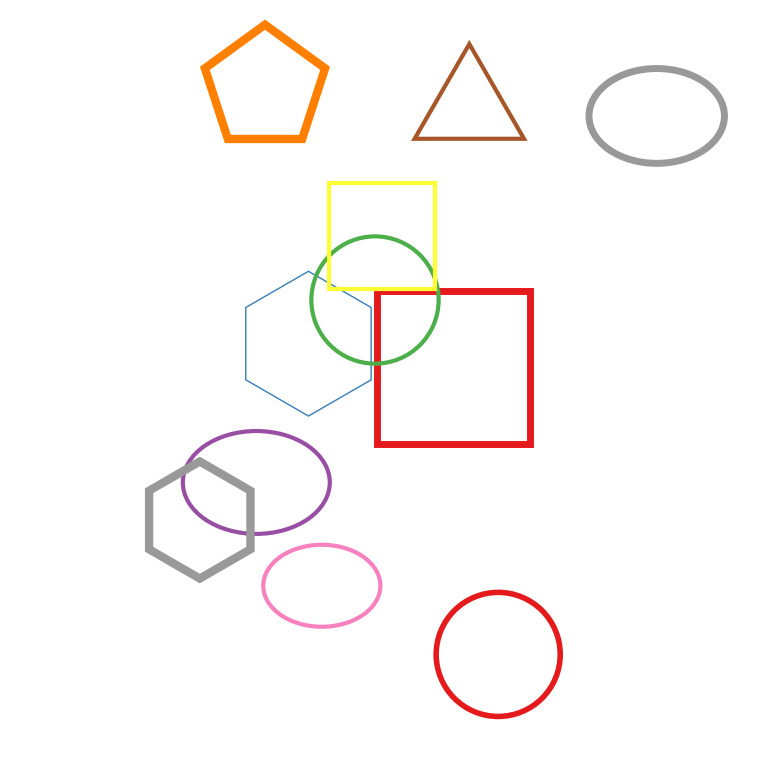[{"shape": "circle", "thickness": 2, "radius": 0.4, "center": [0.647, 0.15]}, {"shape": "square", "thickness": 2.5, "radius": 0.5, "center": [0.589, 0.523]}, {"shape": "hexagon", "thickness": 0.5, "radius": 0.47, "center": [0.401, 0.554]}, {"shape": "circle", "thickness": 1.5, "radius": 0.41, "center": [0.487, 0.61]}, {"shape": "oval", "thickness": 1.5, "radius": 0.48, "center": [0.333, 0.373]}, {"shape": "pentagon", "thickness": 3, "radius": 0.41, "center": [0.344, 0.886]}, {"shape": "square", "thickness": 1.5, "radius": 0.34, "center": [0.496, 0.693]}, {"shape": "triangle", "thickness": 1.5, "radius": 0.41, "center": [0.61, 0.861]}, {"shape": "oval", "thickness": 1.5, "radius": 0.38, "center": [0.418, 0.239]}, {"shape": "oval", "thickness": 2.5, "radius": 0.44, "center": [0.853, 0.849]}, {"shape": "hexagon", "thickness": 3, "radius": 0.38, "center": [0.259, 0.325]}]